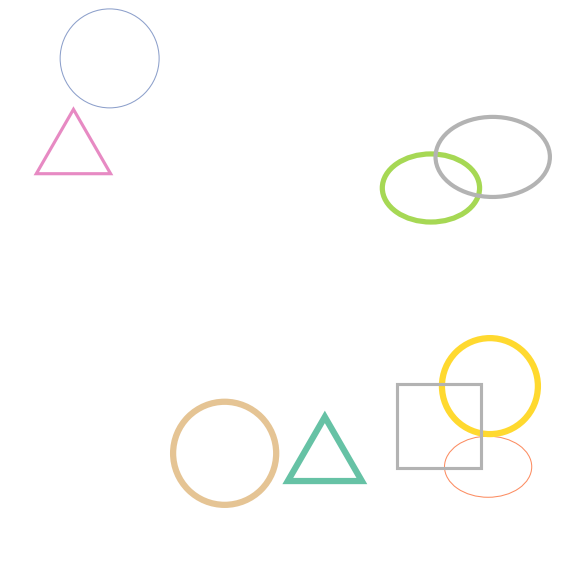[{"shape": "triangle", "thickness": 3, "radius": 0.37, "center": [0.562, 0.203]}, {"shape": "oval", "thickness": 0.5, "radius": 0.38, "center": [0.845, 0.191]}, {"shape": "circle", "thickness": 0.5, "radius": 0.43, "center": [0.19, 0.898]}, {"shape": "triangle", "thickness": 1.5, "radius": 0.37, "center": [0.127, 0.735]}, {"shape": "oval", "thickness": 2.5, "radius": 0.42, "center": [0.746, 0.674]}, {"shape": "circle", "thickness": 3, "radius": 0.42, "center": [0.848, 0.331]}, {"shape": "circle", "thickness": 3, "radius": 0.45, "center": [0.389, 0.214]}, {"shape": "square", "thickness": 1.5, "radius": 0.36, "center": [0.761, 0.261]}, {"shape": "oval", "thickness": 2, "radius": 0.5, "center": [0.853, 0.727]}]